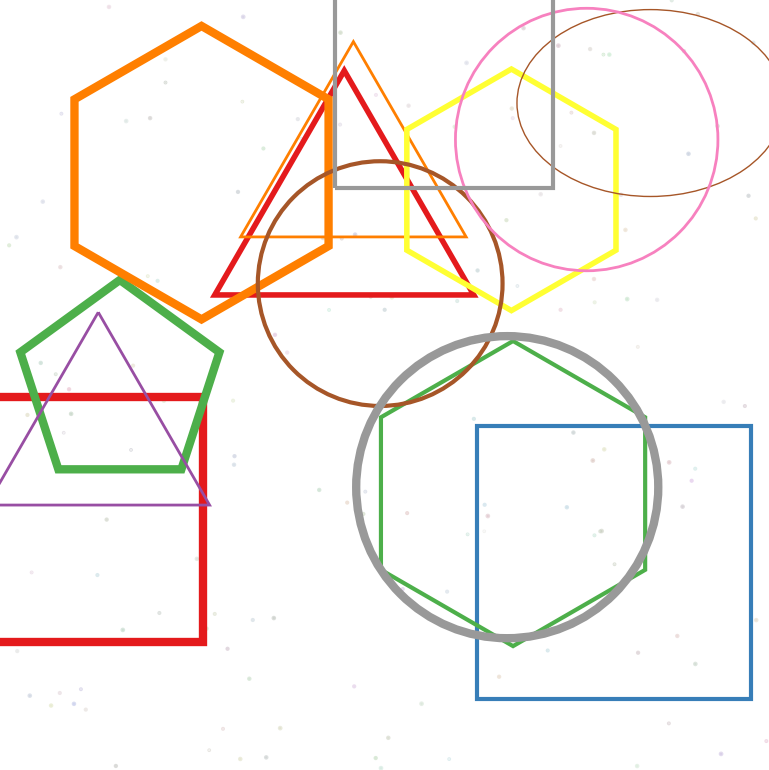[{"shape": "triangle", "thickness": 2, "radius": 0.97, "center": [0.447, 0.714]}, {"shape": "square", "thickness": 3, "radius": 0.8, "center": [0.104, 0.325]}, {"shape": "square", "thickness": 1.5, "radius": 0.89, "center": [0.797, 0.269]}, {"shape": "pentagon", "thickness": 3, "radius": 0.68, "center": [0.156, 0.5]}, {"shape": "hexagon", "thickness": 1.5, "radius": 0.99, "center": [0.666, 0.359]}, {"shape": "triangle", "thickness": 1, "radius": 0.83, "center": [0.128, 0.428]}, {"shape": "triangle", "thickness": 1, "radius": 0.85, "center": [0.459, 0.777]}, {"shape": "hexagon", "thickness": 3, "radius": 0.95, "center": [0.262, 0.776]}, {"shape": "hexagon", "thickness": 2, "radius": 0.78, "center": [0.664, 0.753]}, {"shape": "oval", "thickness": 0.5, "radius": 0.87, "center": [0.845, 0.866]}, {"shape": "circle", "thickness": 1.5, "radius": 0.79, "center": [0.494, 0.632]}, {"shape": "circle", "thickness": 1, "radius": 0.85, "center": [0.762, 0.819]}, {"shape": "circle", "thickness": 3, "radius": 0.98, "center": [0.659, 0.367]}, {"shape": "square", "thickness": 1.5, "radius": 0.71, "center": [0.577, 0.898]}]